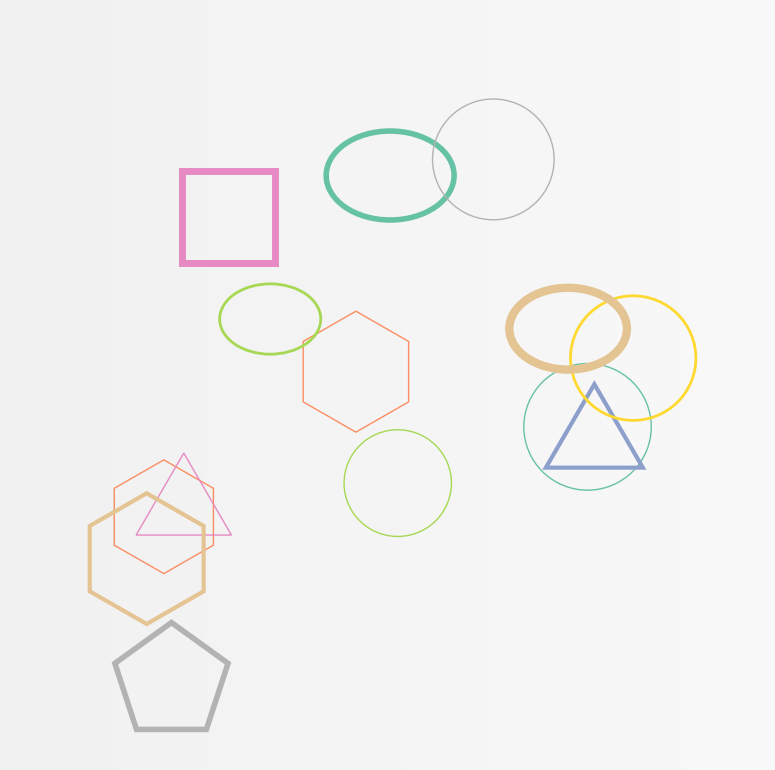[{"shape": "circle", "thickness": 0.5, "radius": 0.41, "center": [0.758, 0.446]}, {"shape": "oval", "thickness": 2, "radius": 0.41, "center": [0.503, 0.772]}, {"shape": "hexagon", "thickness": 0.5, "radius": 0.37, "center": [0.211, 0.329]}, {"shape": "hexagon", "thickness": 0.5, "radius": 0.39, "center": [0.459, 0.517]}, {"shape": "triangle", "thickness": 1.5, "radius": 0.36, "center": [0.767, 0.429]}, {"shape": "square", "thickness": 2.5, "radius": 0.3, "center": [0.295, 0.718]}, {"shape": "triangle", "thickness": 0.5, "radius": 0.35, "center": [0.237, 0.341]}, {"shape": "oval", "thickness": 1, "radius": 0.33, "center": [0.349, 0.586]}, {"shape": "circle", "thickness": 0.5, "radius": 0.35, "center": [0.513, 0.373]}, {"shape": "circle", "thickness": 1, "radius": 0.4, "center": [0.817, 0.535]}, {"shape": "hexagon", "thickness": 1.5, "radius": 0.42, "center": [0.189, 0.275]}, {"shape": "oval", "thickness": 3, "radius": 0.38, "center": [0.733, 0.573]}, {"shape": "pentagon", "thickness": 2, "radius": 0.38, "center": [0.221, 0.115]}, {"shape": "circle", "thickness": 0.5, "radius": 0.39, "center": [0.637, 0.793]}]